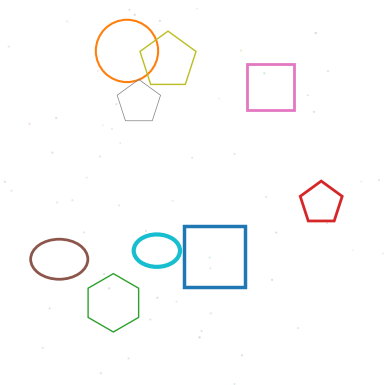[{"shape": "square", "thickness": 2.5, "radius": 0.4, "center": [0.557, 0.334]}, {"shape": "circle", "thickness": 1.5, "radius": 0.4, "center": [0.33, 0.868]}, {"shape": "hexagon", "thickness": 1, "radius": 0.38, "center": [0.294, 0.213]}, {"shape": "pentagon", "thickness": 2, "radius": 0.29, "center": [0.834, 0.472]}, {"shape": "oval", "thickness": 2, "radius": 0.37, "center": [0.154, 0.327]}, {"shape": "square", "thickness": 2, "radius": 0.3, "center": [0.703, 0.773]}, {"shape": "pentagon", "thickness": 0.5, "radius": 0.3, "center": [0.361, 0.734]}, {"shape": "pentagon", "thickness": 1, "radius": 0.38, "center": [0.436, 0.843]}, {"shape": "oval", "thickness": 3, "radius": 0.3, "center": [0.407, 0.349]}]